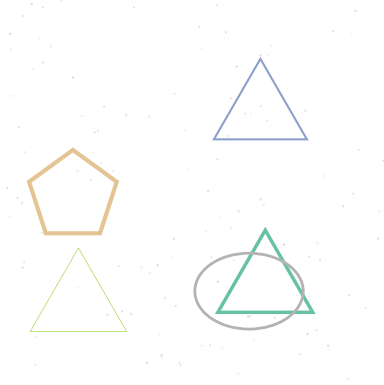[{"shape": "triangle", "thickness": 2.5, "radius": 0.71, "center": [0.689, 0.26]}, {"shape": "triangle", "thickness": 1.5, "radius": 0.7, "center": [0.676, 0.708]}, {"shape": "triangle", "thickness": 0.5, "radius": 0.72, "center": [0.204, 0.211]}, {"shape": "pentagon", "thickness": 3, "radius": 0.6, "center": [0.189, 0.491]}, {"shape": "oval", "thickness": 2, "radius": 0.7, "center": [0.647, 0.244]}]